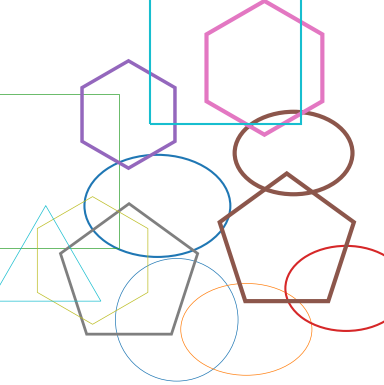[{"shape": "circle", "thickness": 0.5, "radius": 0.8, "center": [0.459, 0.169]}, {"shape": "oval", "thickness": 1.5, "radius": 0.95, "center": [0.409, 0.465]}, {"shape": "oval", "thickness": 0.5, "radius": 0.85, "center": [0.64, 0.145]}, {"shape": "square", "thickness": 0.5, "radius": 1.0, "center": [0.109, 0.555]}, {"shape": "oval", "thickness": 1.5, "radius": 0.79, "center": [0.899, 0.251]}, {"shape": "hexagon", "thickness": 2.5, "radius": 0.7, "center": [0.334, 0.703]}, {"shape": "pentagon", "thickness": 3, "radius": 0.92, "center": [0.745, 0.366]}, {"shape": "oval", "thickness": 3, "radius": 0.77, "center": [0.763, 0.603]}, {"shape": "hexagon", "thickness": 3, "radius": 0.87, "center": [0.687, 0.824]}, {"shape": "pentagon", "thickness": 2, "radius": 0.94, "center": [0.335, 0.284]}, {"shape": "hexagon", "thickness": 0.5, "radius": 0.83, "center": [0.24, 0.323]}, {"shape": "triangle", "thickness": 0.5, "radius": 0.83, "center": [0.119, 0.301]}, {"shape": "square", "thickness": 1.5, "radius": 0.98, "center": [0.586, 0.873]}]